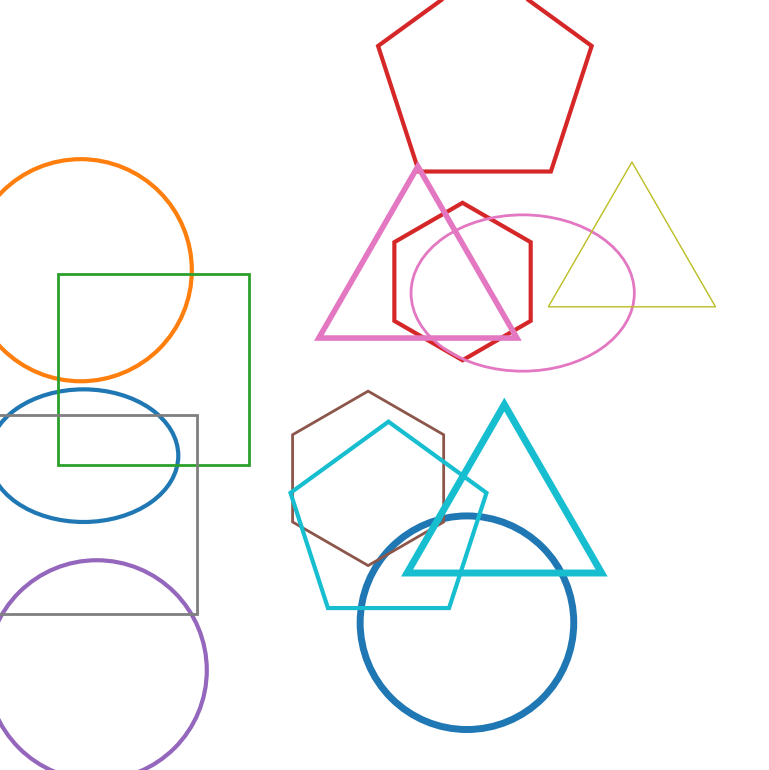[{"shape": "circle", "thickness": 2.5, "radius": 0.69, "center": [0.606, 0.191]}, {"shape": "oval", "thickness": 1.5, "radius": 0.62, "center": [0.109, 0.408]}, {"shape": "circle", "thickness": 1.5, "radius": 0.72, "center": [0.105, 0.649]}, {"shape": "square", "thickness": 1, "radius": 0.62, "center": [0.199, 0.52]}, {"shape": "pentagon", "thickness": 1.5, "radius": 0.73, "center": [0.63, 0.895]}, {"shape": "hexagon", "thickness": 1.5, "radius": 0.51, "center": [0.601, 0.634]}, {"shape": "circle", "thickness": 1.5, "radius": 0.71, "center": [0.126, 0.13]}, {"shape": "hexagon", "thickness": 1, "radius": 0.57, "center": [0.478, 0.379]}, {"shape": "triangle", "thickness": 2, "radius": 0.74, "center": [0.543, 0.635]}, {"shape": "oval", "thickness": 1, "radius": 0.73, "center": [0.679, 0.619]}, {"shape": "square", "thickness": 1, "radius": 0.64, "center": [0.127, 0.332]}, {"shape": "triangle", "thickness": 0.5, "radius": 0.63, "center": [0.821, 0.664]}, {"shape": "triangle", "thickness": 2.5, "radius": 0.73, "center": [0.655, 0.329]}, {"shape": "pentagon", "thickness": 1.5, "radius": 0.67, "center": [0.505, 0.319]}]